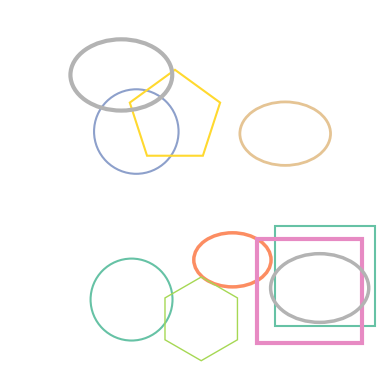[{"shape": "circle", "thickness": 1.5, "radius": 0.53, "center": [0.342, 0.222]}, {"shape": "square", "thickness": 1.5, "radius": 0.65, "center": [0.844, 0.283]}, {"shape": "oval", "thickness": 2.5, "radius": 0.5, "center": [0.604, 0.325]}, {"shape": "circle", "thickness": 1.5, "radius": 0.55, "center": [0.354, 0.658]}, {"shape": "square", "thickness": 3, "radius": 0.68, "center": [0.804, 0.245]}, {"shape": "hexagon", "thickness": 1, "radius": 0.54, "center": [0.523, 0.172]}, {"shape": "pentagon", "thickness": 1.5, "radius": 0.62, "center": [0.454, 0.695]}, {"shape": "oval", "thickness": 2, "radius": 0.59, "center": [0.741, 0.653]}, {"shape": "oval", "thickness": 2.5, "radius": 0.64, "center": [0.83, 0.252]}, {"shape": "oval", "thickness": 3, "radius": 0.66, "center": [0.315, 0.805]}]